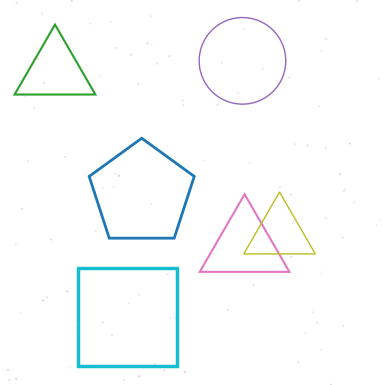[{"shape": "pentagon", "thickness": 2, "radius": 0.72, "center": [0.368, 0.497]}, {"shape": "triangle", "thickness": 1.5, "radius": 0.61, "center": [0.143, 0.815]}, {"shape": "circle", "thickness": 1, "radius": 0.56, "center": [0.63, 0.842]}, {"shape": "triangle", "thickness": 1.5, "radius": 0.67, "center": [0.635, 0.361]}, {"shape": "triangle", "thickness": 1, "radius": 0.54, "center": [0.726, 0.394]}, {"shape": "square", "thickness": 2.5, "radius": 0.64, "center": [0.331, 0.178]}]